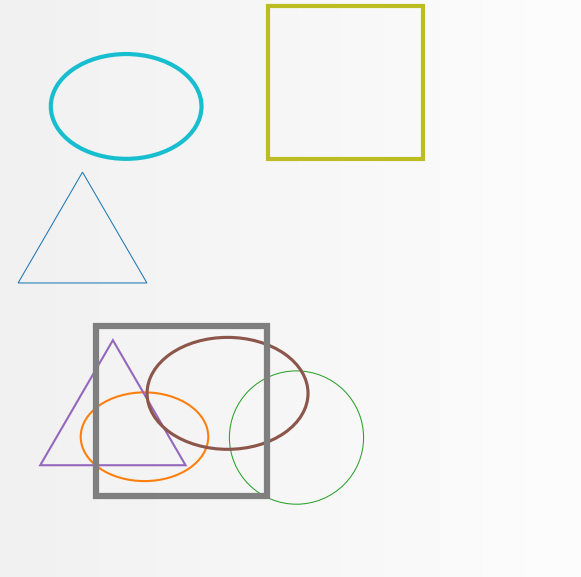[{"shape": "triangle", "thickness": 0.5, "radius": 0.64, "center": [0.142, 0.573]}, {"shape": "oval", "thickness": 1, "radius": 0.55, "center": [0.249, 0.243]}, {"shape": "circle", "thickness": 0.5, "radius": 0.58, "center": [0.51, 0.241]}, {"shape": "triangle", "thickness": 1, "radius": 0.72, "center": [0.194, 0.266]}, {"shape": "oval", "thickness": 1.5, "radius": 0.69, "center": [0.391, 0.318]}, {"shape": "square", "thickness": 3, "radius": 0.73, "center": [0.312, 0.288]}, {"shape": "square", "thickness": 2, "radius": 0.66, "center": [0.594, 0.857]}, {"shape": "oval", "thickness": 2, "radius": 0.65, "center": [0.217, 0.815]}]